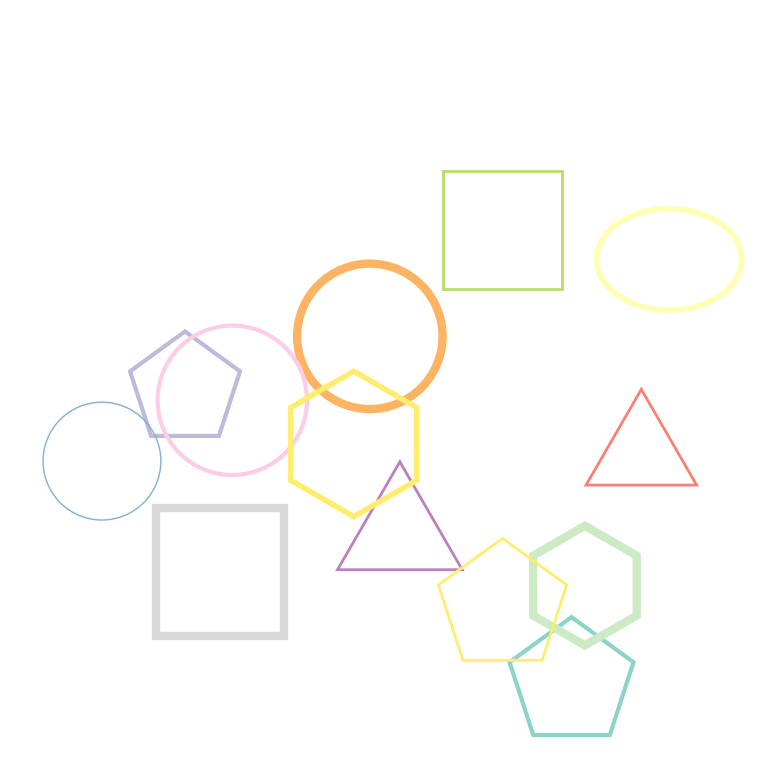[{"shape": "pentagon", "thickness": 1.5, "radius": 0.42, "center": [0.742, 0.114]}, {"shape": "oval", "thickness": 2, "radius": 0.47, "center": [0.869, 0.663]}, {"shape": "pentagon", "thickness": 1.5, "radius": 0.38, "center": [0.24, 0.495]}, {"shape": "triangle", "thickness": 1, "radius": 0.41, "center": [0.833, 0.411]}, {"shape": "circle", "thickness": 0.5, "radius": 0.38, "center": [0.132, 0.401]}, {"shape": "circle", "thickness": 3, "radius": 0.47, "center": [0.48, 0.563]}, {"shape": "square", "thickness": 1, "radius": 0.39, "center": [0.653, 0.701]}, {"shape": "circle", "thickness": 1.5, "radius": 0.49, "center": [0.302, 0.48]}, {"shape": "square", "thickness": 3, "radius": 0.42, "center": [0.285, 0.257]}, {"shape": "triangle", "thickness": 1, "radius": 0.47, "center": [0.519, 0.307]}, {"shape": "hexagon", "thickness": 3, "radius": 0.39, "center": [0.76, 0.239]}, {"shape": "hexagon", "thickness": 2, "radius": 0.47, "center": [0.459, 0.424]}, {"shape": "pentagon", "thickness": 1, "radius": 0.44, "center": [0.653, 0.213]}]